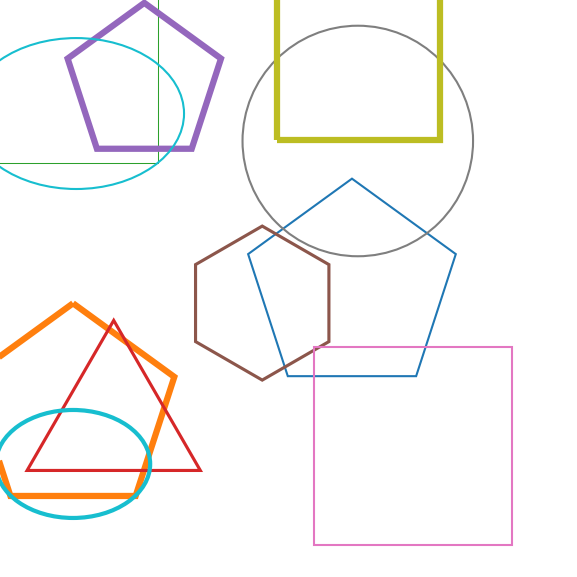[{"shape": "pentagon", "thickness": 1, "radius": 0.95, "center": [0.609, 0.501]}, {"shape": "pentagon", "thickness": 3, "radius": 0.92, "center": [0.126, 0.29]}, {"shape": "square", "thickness": 0.5, "radius": 0.77, "center": [0.119, 0.872]}, {"shape": "triangle", "thickness": 1.5, "radius": 0.87, "center": [0.197, 0.271]}, {"shape": "pentagon", "thickness": 3, "radius": 0.7, "center": [0.25, 0.855]}, {"shape": "hexagon", "thickness": 1.5, "radius": 0.67, "center": [0.454, 0.474]}, {"shape": "square", "thickness": 1, "radius": 0.85, "center": [0.715, 0.227]}, {"shape": "circle", "thickness": 1, "radius": 1.0, "center": [0.62, 0.755]}, {"shape": "square", "thickness": 3, "radius": 0.7, "center": [0.621, 0.897]}, {"shape": "oval", "thickness": 2, "radius": 0.67, "center": [0.126, 0.196]}, {"shape": "oval", "thickness": 1, "radius": 0.93, "center": [0.132, 0.803]}]